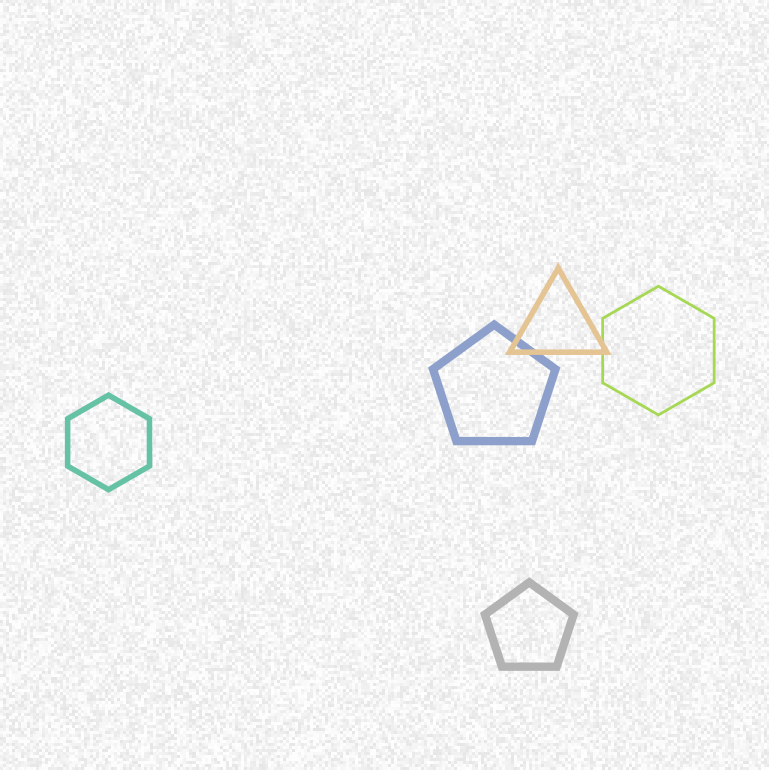[{"shape": "hexagon", "thickness": 2, "radius": 0.31, "center": [0.141, 0.425]}, {"shape": "pentagon", "thickness": 3, "radius": 0.42, "center": [0.642, 0.495]}, {"shape": "hexagon", "thickness": 1, "radius": 0.42, "center": [0.855, 0.545]}, {"shape": "triangle", "thickness": 2, "radius": 0.36, "center": [0.725, 0.579]}, {"shape": "pentagon", "thickness": 3, "radius": 0.3, "center": [0.687, 0.183]}]